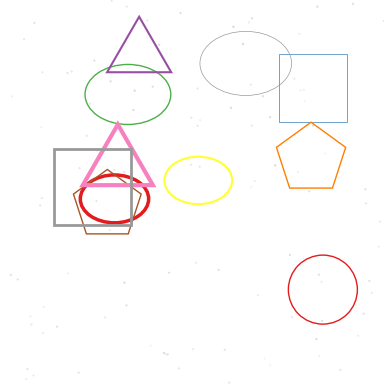[{"shape": "circle", "thickness": 1, "radius": 0.45, "center": [0.839, 0.248]}, {"shape": "oval", "thickness": 2.5, "radius": 0.44, "center": [0.297, 0.483]}, {"shape": "square", "thickness": 0.5, "radius": 0.44, "center": [0.812, 0.771]}, {"shape": "oval", "thickness": 1, "radius": 0.56, "center": [0.332, 0.755]}, {"shape": "triangle", "thickness": 1.5, "radius": 0.48, "center": [0.361, 0.86]}, {"shape": "pentagon", "thickness": 1, "radius": 0.47, "center": [0.808, 0.588]}, {"shape": "oval", "thickness": 1.5, "radius": 0.44, "center": [0.515, 0.531]}, {"shape": "pentagon", "thickness": 1, "radius": 0.46, "center": [0.279, 0.467]}, {"shape": "triangle", "thickness": 3, "radius": 0.53, "center": [0.306, 0.572]}, {"shape": "oval", "thickness": 0.5, "radius": 0.59, "center": [0.638, 0.835]}, {"shape": "square", "thickness": 2, "radius": 0.5, "center": [0.24, 0.514]}]